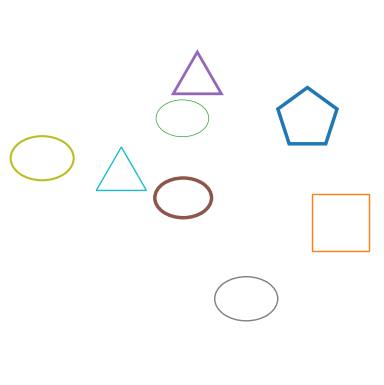[{"shape": "pentagon", "thickness": 2.5, "radius": 0.4, "center": [0.799, 0.692]}, {"shape": "square", "thickness": 1, "radius": 0.37, "center": [0.885, 0.422]}, {"shape": "oval", "thickness": 0.5, "radius": 0.34, "center": [0.474, 0.693]}, {"shape": "triangle", "thickness": 2, "radius": 0.36, "center": [0.513, 0.793]}, {"shape": "oval", "thickness": 2.5, "radius": 0.37, "center": [0.476, 0.486]}, {"shape": "oval", "thickness": 1, "radius": 0.41, "center": [0.64, 0.224]}, {"shape": "oval", "thickness": 1.5, "radius": 0.41, "center": [0.109, 0.589]}, {"shape": "triangle", "thickness": 1, "radius": 0.38, "center": [0.315, 0.543]}]